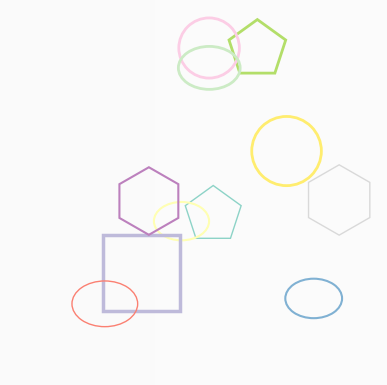[{"shape": "pentagon", "thickness": 1, "radius": 0.38, "center": [0.55, 0.442]}, {"shape": "oval", "thickness": 1.5, "radius": 0.36, "center": [0.468, 0.426]}, {"shape": "square", "thickness": 2.5, "radius": 0.5, "center": [0.366, 0.29]}, {"shape": "oval", "thickness": 1, "radius": 0.42, "center": [0.27, 0.211]}, {"shape": "oval", "thickness": 1.5, "radius": 0.37, "center": [0.81, 0.225]}, {"shape": "pentagon", "thickness": 2, "radius": 0.38, "center": [0.664, 0.872]}, {"shape": "circle", "thickness": 2, "radius": 0.39, "center": [0.54, 0.875]}, {"shape": "hexagon", "thickness": 1, "radius": 0.46, "center": [0.875, 0.481]}, {"shape": "hexagon", "thickness": 1.5, "radius": 0.44, "center": [0.384, 0.478]}, {"shape": "oval", "thickness": 2, "radius": 0.4, "center": [0.54, 0.824]}, {"shape": "circle", "thickness": 2, "radius": 0.45, "center": [0.739, 0.608]}]